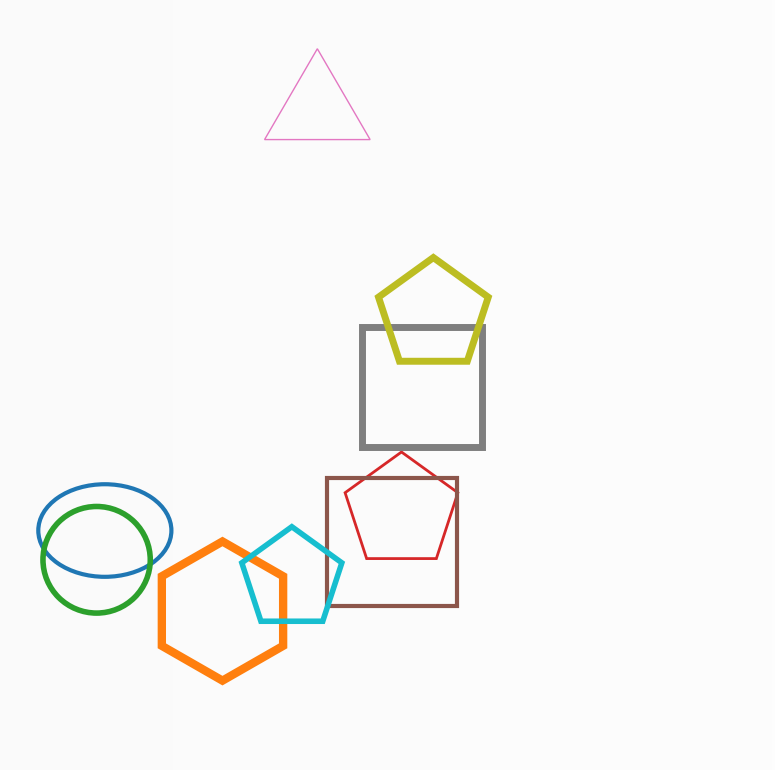[{"shape": "oval", "thickness": 1.5, "radius": 0.43, "center": [0.135, 0.311]}, {"shape": "hexagon", "thickness": 3, "radius": 0.45, "center": [0.287, 0.206]}, {"shape": "circle", "thickness": 2, "radius": 0.35, "center": [0.125, 0.273]}, {"shape": "pentagon", "thickness": 1, "radius": 0.38, "center": [0.518, 0.336]}, {"shape": "square", "thickness": 1.5, "radius": 0.42, "center": [0.506, 0.296]}, {"shape": "triangle", "thickness": 0.5, "radius": 0.39, "center": [0.409, 0.858]}, {"shape": "square", "thickness": 2.5, "radius": 0.39, "center": [0.544, 0.498]}, {"shape": "pentagon", "thickness": 2.5, "radius": 0.37, "center": [0.559, 0.591]}, {"shape": "pentagon", "thickness": 2, "radius": 0.34, "center": [0.377, 0.248]}]